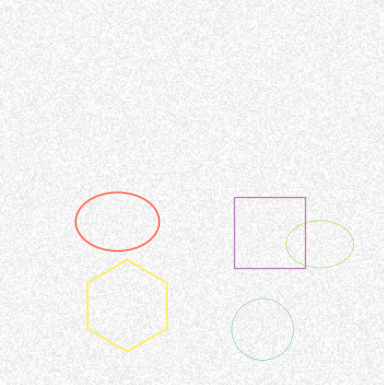[{"shape": "circle", "thickness": 0.5, "radius": 0.4, "center": [0.682, 0.144]}, {"shape": "oval", "thickness": 1.5, "radius": 0.54, "center": [0.305, 0.424]}, {"shape": "oval", "thickness": 0.5, "radius": 0.44, "center": [0.831, 0.366]}, {"shape": "square", "thickness": 1, "radius": 0.46, "center": [0.7, 0.396]}, {"shape": "hexagon", "thickness": 1.5, "radius": 0.6, "center": [0.33, 0.206]}]